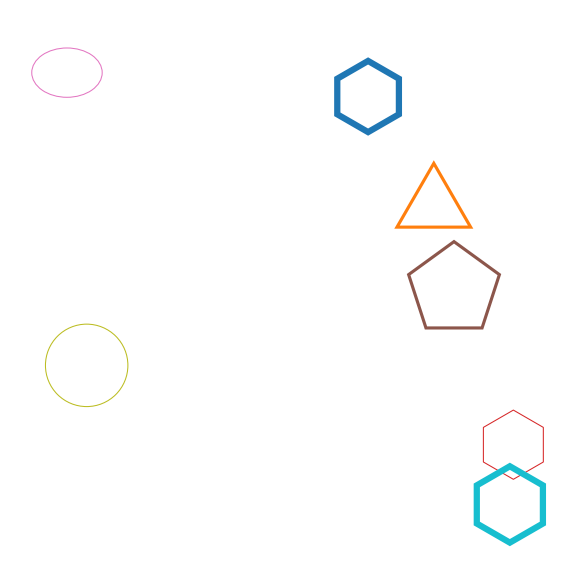[{"shape": "hexagon", "thickness": 3, "radius": 0.31, "center": [0.637, 0.832]}, {"shape": "triangle", "thickness": 1.5, "radius": 0.37, "center": [0.751, 0.643]}, {"shape": "hexagon", "thickness": 0.5, "radius": 0.3, "center": [0.889, 0.229]}, {"shape": "pentagon", "thickness": 1.5, "radius": 0.41, "center": [0.786, 0.498]}, {"shape": "oval", "thickness": 0.5, "radius": 0.3, "center": [0.116, 0.873]}, {"shape": "circle", "thickness": 0.5, "radius": 0.36, "center": [0.15, 0.366]}, {"shape": "hexagon", "thickness": 3, "radius": 0.33, "center": [0.883, 0.126]}]